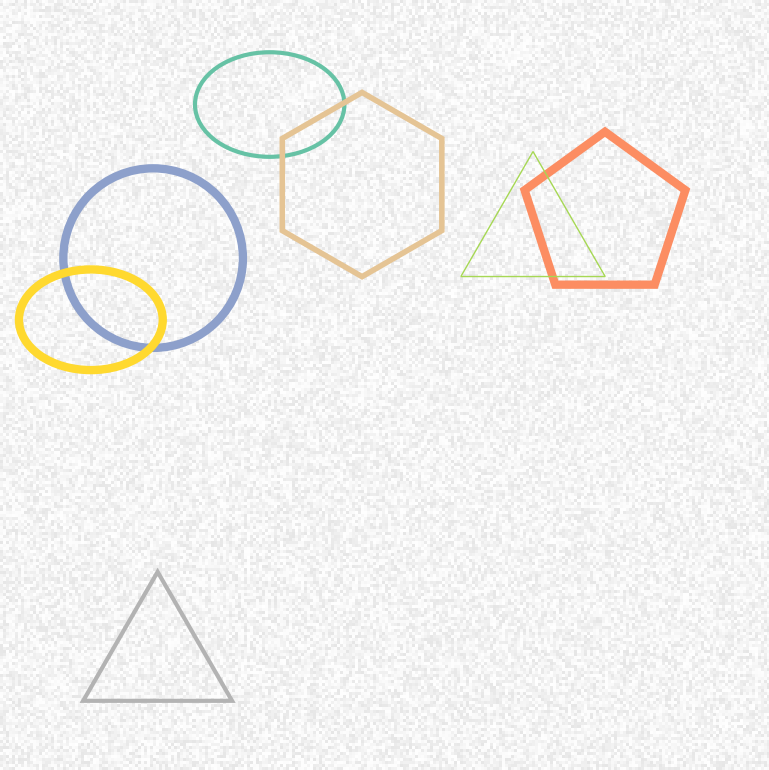[{"shape": "oval", "thickness": 1.5, "radius": 0.49, "center": [0.35, 0.864]}, {"shape": "pentagon", "thickness": 3, "radius": 0.55, "center": [0.786, 0.719]}, {"shape": "circle", "thickness": 3, "radius": 0.58, "center": [0.199, 0.665]}, {"shape": "triangle", "thickness": 0.5, "radius": 0.54, "center": [0.692, 0.695]}, {"shape": "oval", "thickness": 3, "radius": 0.47, "center": [0.118, 0.585]}, {"shape": "hexagon", "thickness": 2, "radius": 0.6, "center": [0.47, 0.76]}, {"shape": "triangle", "thickness": 1.5, "radius": 0.56, "center": [0.205, 0.146]}]